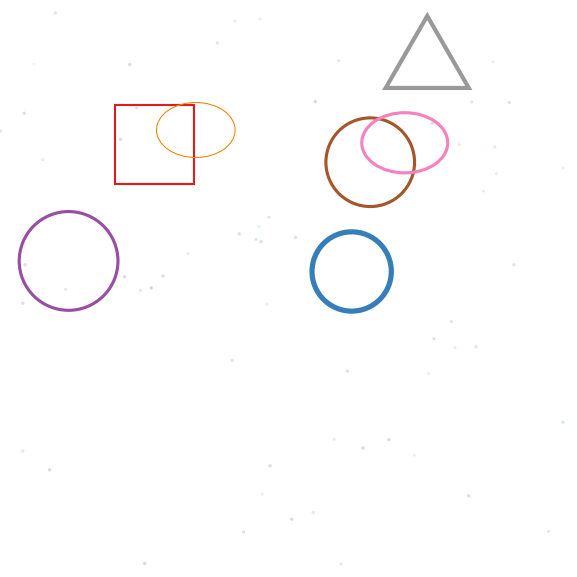[{"shape": "square", "thickness": 1, "radius": 0.34, "center": [0.267, 0.749]}, {"shape": "circle", "thickness": 2.5, "radius": 0.34, "center": [0.609, 0.529]}, {"shape": "circle", "thickness": 1.5, "radius": 0.43, "center": [0.119, 0.547]}, {"shape": "oval", "thickness": 0.5, "radius": 0.34, "center": [0.339, 0.774]}, {"shape": "circle", "thickness": 1.5, "radius": 0.38, "center": [0.641, 0.718]}, {"shape": "oval", "thickness": 1.5, "radius": 0.37, "center": [0.701, 0.752]}, {"shape": "triangle", "thickness": 2, "radius": 0.42, "center": [0.74, 0.888]}]